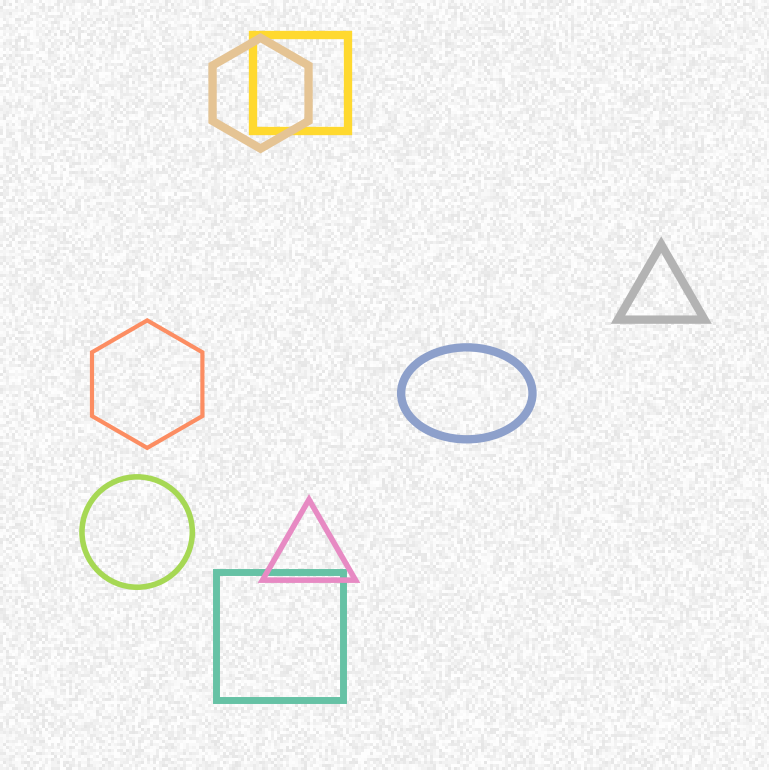[{"shape": "square", "thickness": 2.5, "radius": 0.41, "center": [0.363, 0.174]}, {"shape": "hexagon", "thickness": 1.5, "radius": 0.41, "center": [0.191, 0.501]}, {"shape": "oval", "thickness": 3, "radius": 0.43, "center": [0.606, 0.489]}, {"shape": "triangle", "thickness": 2, "radius": 0.35, "center": [0.401, 0.281]}, {"shape": "circle", "thickness": 2, "radius": 0.36, "center": [0.178, 0.309]}, {"shape": "square", "thickness": 3, "radius": 0.31, "center": [0.39, 0.893]}, {"shape": "hexagon", "thickness": 3, "radius": 0.36, "center": [0.338, 0.879]}, {"shape": "triangle", "thickness": 3, "radius": 0.32, "center": [0.859, 0.617]}]